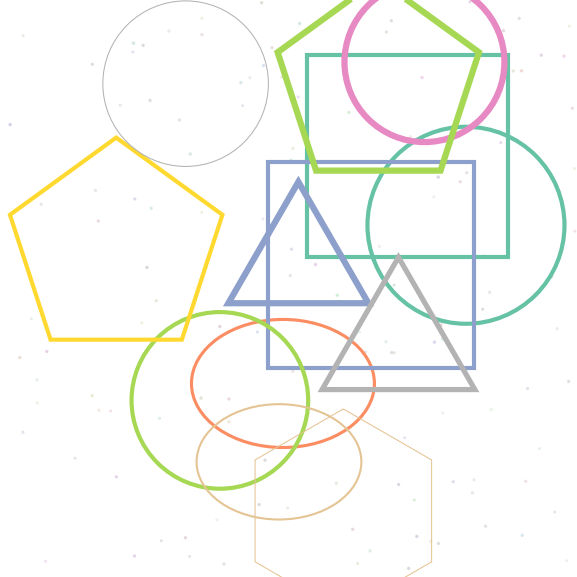[{"shape": "square", "thickness": 2, "radius": 0.87, "center": [0.705, 0.729]}, {"shape": "circle", "thickness": 2, "radius": 0.85, "center": [0.807, 0.609]}, {"shape": "oval", "thickness": 1.5, "radius": 0.79, "center": [0.49, 0.335]}, {"shape": "triangle", "thickness": 3, "radius": 0.7, "center": [0.517, 0.544]}, {"shape": "square", "thickness": 2, "radius": 0.89, "center": [0.642, 0.54]}, {"shape": "circle", "thickness": 3, "radius": 0.69, "center": [0.735, 0.892]}, {"shape": "pentagon", "thickness": 3, "radius": 0.92, "center": [0.655, 0.852]}, {"shape": "circle", "thickness": 2, "radius": 0.76, "center": [0.381, 0.306]}, {"shape": "pentagon", "thickness": 2, "radius": 0.97, "center": [0.201, 0.567]}, {"shape": "oval", "thickness": 1, "radius": 0.71, "center": [0.483, 0.199]}, {"shape": "hexagon", "thickness": 0.5, "radius": 0.88, "center": [0.595, 0.114]}, {"shape": "triangle", "thickness": 2.5, "radius": 0.76, "center": [0.69, 0.401]}, {"shape": "circle", "thickness": 0.5, "radius": 0.72, "center": [0.321, 0.854]}]